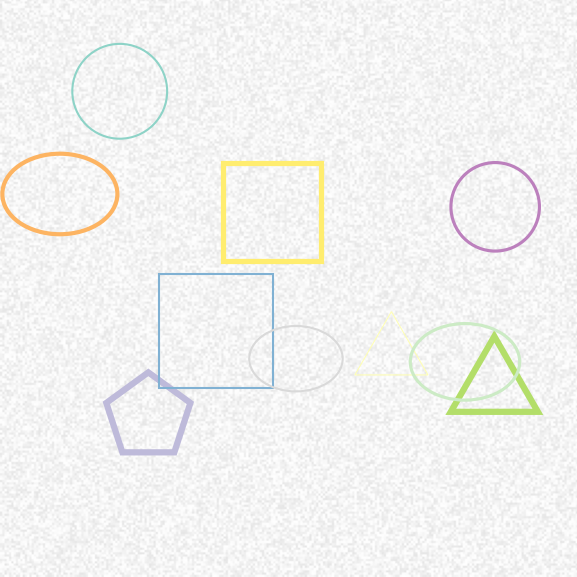[{"shape": "circle", "thickness": 1, "radius": 0.41, "center": [0.207, 0.841]}, {"shape": "triangle", "thickness": 0.5, "radius": 0.37, "center": [0.678, 0.386]}, {"shape": "pentagon", "thickness": 3, "radius": 0.38, "center": [0.257, 0.278]}, {"shape": "square", "thickness": 1, "radius": 0.49, "center": [0.374, 0.425]}, {"shape": "oval", "thickness": 2, "radius": 0.5, "center": [0.104, 0.663]}, {"shape": "triangle", "thickness": 3, "radius": 0.44, "center": [0.856, 0.33]}, {"shape": "oval", "thickness": 1, "radius": 0.4, "center": [0.512, 0.378]}, {"shape": "circle", "thickness": 1.5, "radius": 0.38, "center": [0.857, 0.641]}, {"shape": "oval", "thickness": 1.5, "radius": 0.47, "center": [0.805, 0.373]}, {"shape": "square", "thickness": 2.5, "radius": 0.43, "center": [0.471, 0.632]}]